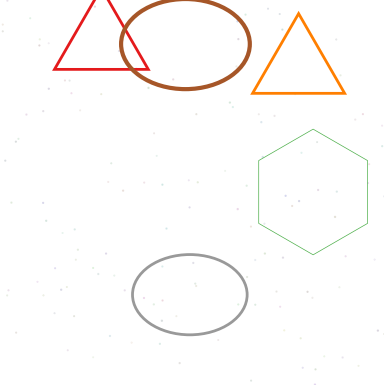[{"shape": "triangle", "thickness": 2, "radius": 0.7, "center": [0.263, 0.89]}, {"shape": "hexagon", "thickness": 0.5, "radius": 0.82, "center": [0.813, 0.501]}, {"shape": "triangle", "thickness": 2, "radius": 0.69, "center": [0.776, 0.827]}, {"shape": "oval", "thickness": 3, "radius": 0.84, "center": [0.482, 0.886]}, {"shape": "oval", "thickness": 2, "radius": 0.74, "center": [0.493, 0.235]}]